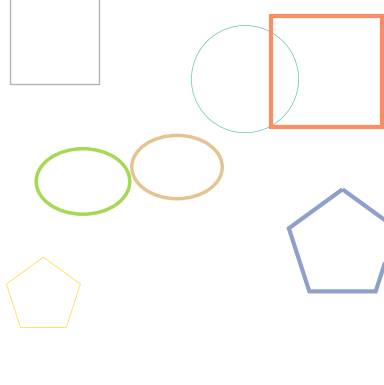[{"shape": "circle", "thickness": 0.5, "radius": 0.7, "center": [0.636, 0.795]}, {"shape": "square", "thickness": 3, "radius": 0.72, "center": [0.848, 0.813]}, {"shape": "pentagon", "thickness": 3, "radius": 0.73, "center": [0.89, 0.362]}, {"shape": "oval", "thickness": 2.5, "radius": 0.61, "center": [0.216, 0.529]}, {"shape": "pentagon", "thickness": 0.5, "radius": 0.51, "center": [0.113, 0.231]}, {"shape": "oval", "thickness": 2.5, "radius": 0.59, "center": [0.46, 0.566]}, {"shape": "square", "thickness": 1, "radius": 0.58, "center": [0.141, 0.897]}]